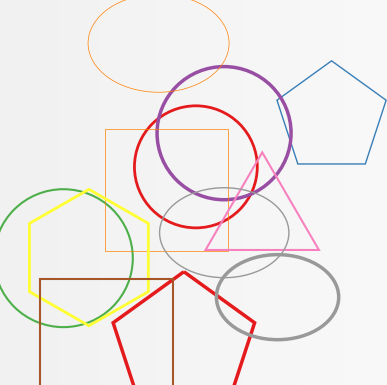[{"shape": "circle", "thickness": 2, "radius": 0.79, "center": [0.505, 0.567]}, {"shape": "pentagon", "thickness": 2.5, "radius": 0.96, "center": [0.475, 0.102]}, {"shape": "pentagon", "thickness": 1, "radius": 0.74, "center": [0.856, 0.694]}, {"shape": "circle", "thickness": 1.5, "radius": 0.9, "center": [0.164, 0.329]}, {"shape": "circle", "thickness": 2.5, "radius": 0.86, "center": [0.578, 0.654]}, {"shape": "oval", "thickness": 0.5, "radius": 0.91, "center": [0.409, 0.888]}, {"shape": "square", "thickness": 0.5, "radius": 0.79, "center": [0.43, 0.507]}, {"shape": "hexagon", "thickness": 2, "radius": 0.89, "center": [0.229, 0.331]}, {"shape": "square", "thickness": 1.5, "radius": 0.86, "center": [0.275, 0.103]}, {"shape": "triangle", "thickness": 1.5, "radius": 0.84, "center": [0.677, 0.435]}, {"shape": "oval", "thickness": 1, "radius": 0.83, "center": [0.579, 0.396]}, {"shape": "oval", "thickness": 2.5, "radius": 0.79, "center": [0.716, 0.228]}]